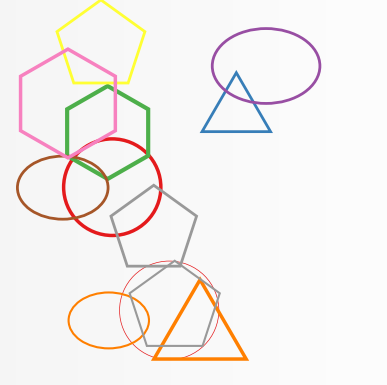[{"shape": "circle", "thickness": 0.5, "radius": 0.64, "center": [0.437, 0.194]}, {"shape": "circle", "thickness": 2.5, "radius": 0.63, "center": [0.29, 0.514]}, {"shape": "triangle", "thickness": 2, "radius": 0.51, "center": [0.61, 0.709]}, {"shape": "hexagon", "thickness": 3, "radius": 0.6, "center": [0.278, 0.656]}, {"shape": "oval", "thickness": 2, "radius": 0.69, "center": [0.687, 0.829]}, {"shape": "triangle", "thickness": 2.5, "radius": 0.69, "center": [0.516, 0.136]}, {"shape": "oval", "thickness": 1.5, "radius": 0.52, "center": [0.281, 0.168]}, {"shape": "pentagon", "thickness": 2, "radius": 0.6, "center": [0.26, 0.881]}, {"shape": "oval", "thickness": 2, "radius": 0.58, "center": [0.162, 0.513]}, {"shape": "hexagon", "thickness": 2.5, "radius": 0.71, "center": [0.175, 0.731]}, {"shape": "pentagon", "thickness": 1.5, "radius": 0.61, "center": [0.451, 0.2]}, {"shape": "pentagon", "thickness": 2, "radius": 0.58, "center": [0.397, 0.403]}]